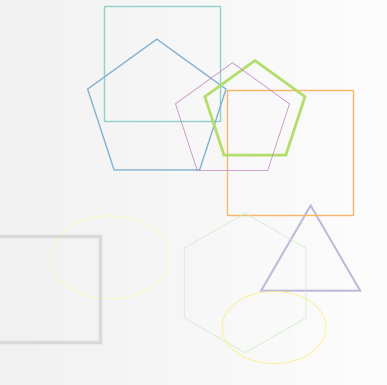[{"shape": "square", "thickness": 1, "radius": 0.75, "center": [0.419, 0.834]}, {"shape": "oval", "thickness": 0.5, "radius": 0.77, "center": [0.285, 0.332]}, {"shape": "triangle", "thickness": 1.5, "radius": 0.74, "center": [0.802, 0.319]}, {"shape": "pentagon", "thickness": 1, "radius": 0.94, "center": [0.405, 0.711]}, {"shape": "square", "thickness": 1, "radius": 0.81, "center": [0.749, 0.603]}, {"shape": "pentagon", "thickness": 2, "radius": 0.68, "center": [0.658, 0.707]}, {"shape": "square", "thickness": 2.5, "radius": 0.69, "center": [0.12, 0.249]}, {"shape": "pentagon", "thickness": 0.5, "radius": 0.77, "center": [0.6, 0.682]}, {"shape": "hexagon", "thickness": 0.5, "radius": 0.91, "center": [0.633, 0.265]}, {"shape": "oval", "thickness": 0.5, "radius": 0.67, "center": [0.707, 0.149]}]